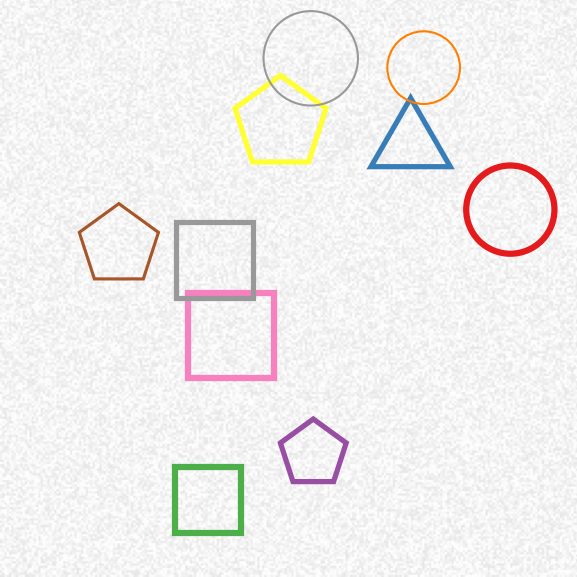[{"shape": "circle", "thickness": 3, "radius": 0.38, "center": [0.884, 0.636]}, {"shape": "triangle", "thickness": 2.5, "radius": 0.4, "center": [0.711, 0.75]}, {"shape": "square", "thickness": 3, "radius": 0.29, "center": [0.361, 0.134]}, {"shape": "pentagon", "thickness": 2.5, "radius": 0.3, "center": [0.543, 0.214]}, {"shape": "circle", "thickness": 1, "radius": 0.31, "center": [0.734, 0.882]}, {"shape": "pentagon", "thickness": 2.5, "radius": 0.41, "center": [0.486, 0.786]}, {"shape": "pentagon", "thickness": 1.5, "radius": 0.36, "center": [0.206, 0.574]}, {"shape": "square", "thickness": 3, "radius": 0.37, "center": [0.4, 0.418]}, {"shape": "square", "thickness": 2.5, "radius": 0.33, "center": [0.371, 0.548]}, {"shape": "circle", "thickness": 1, "radius": 0.41, "center": [0.538, 0.898]}]